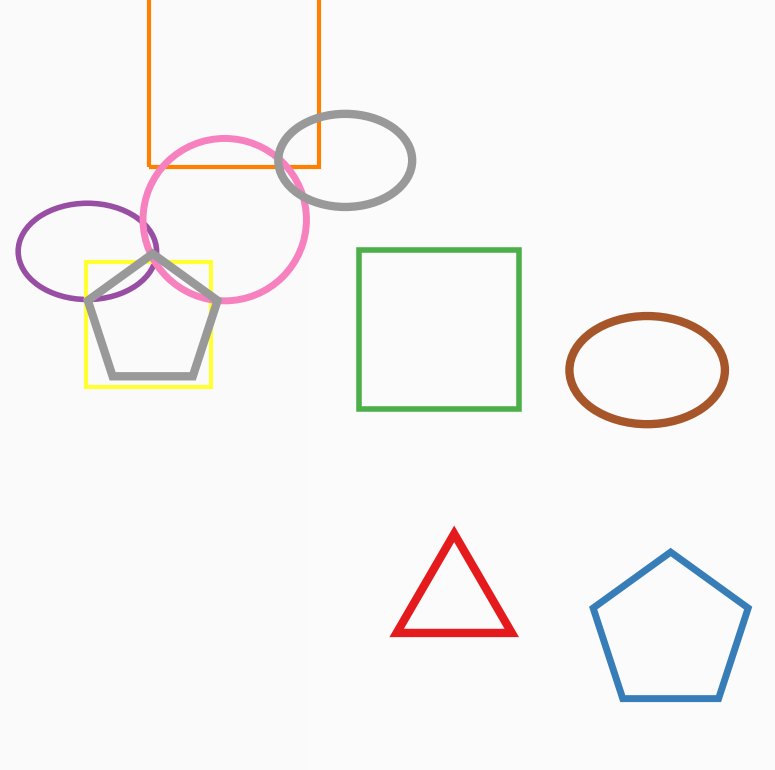[{"shape": "triangle", "thickness": 3, "radius": 0.43, "center": [0.586, 0.221]}, {"shape": "pentagon", "thickness": 2.5, "radius": 0.53, "center": [0.865, 0.178]}, {"shape": "square", "thickness": 2, "radius": 0.51, "center": [0.567, 0.572]}, {"shape": "oval", "thickness": 2, "radius": 0.45, "center": [0.113, 0.674]}, {"shape": "square", "thickness": 1.5, "radius": 0.55, "center": [0.302, 0.892]}, {"shape": "square", "thickness": 1.5, "radius": 0.4, "center": [0.191, 0.578]}, {"shape": "oval", "thickness": 3, "radius": 0.5, "center": [0.835, 0.519]}, {"shape": "circle", "thickness": 2.5, "radius": 0.53, "center": [0.29, 0.715]}, {"shape": "oval", "thickness": 3, "radius": 0.43, "center": [0.445, 0.792]}, {"shape": "pentagon", "thickness": 3, "radius": 0.44, "center": [0.197, 0.582]}]